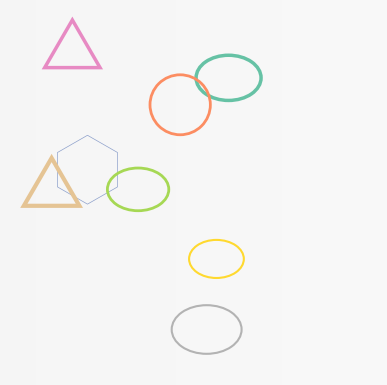[{"shape": "oval", "thickness": 2.5, "radius": 0.42, "center": [0.59, 0.798]}, {"shape": "circle", "thickness": 2, "radius": 0.39, "center": [0.465, 0.728]}, {"shape": "hexagon", "thickness": 0.5, "radius": 0.45, "center": [0.226, 0.559]}, {"shape": "triangle", "thickness": 2.5, "radius": 0.41, "center": [0.187, 0.866]}, {"shape": "oval", "thickness": 2, "radius": 0.4, "center": [0.356, 0.508]}, {"shape": "oval", "thickness": 1.5, "radius": 0.35, "center": [0.559, 0.327]}, {"shape": "triangle", "thickness": 3, "radius": 0.41, "center": [0.133, 0.507]}, {"shape": "oval", "thickness": 1.5, "radius": 0.45, "center": [0.533, 0.144]}]